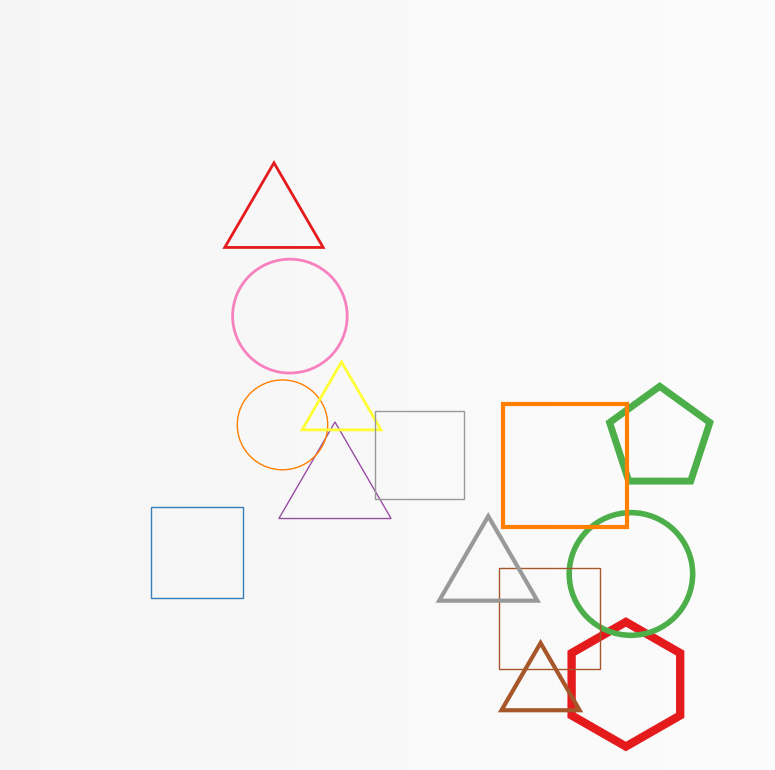[{"shape": "hexagon", "thickness": 3, "radius": 0.4, "center": [0.808, 0.111]}, {"shape": "triangle", "thickness": 1, "radius": 0.37, "center": [0.353, 0.715]}, {"shape": "square", "thickness": 0.5, "radius": 0.3, "center": [0.254, 0.282]}, {"shape": "pentagon", "thickness": 2.5, "radius": 0.34, "center": [0.851, 0.43]}, {"shape": "circle", "thickness": 2, "radius": 0.4, "center": [0.814, 0.255]}, {"shape": "triangle", "thickness": 0.5, "radius": 0.42, "center": [0.432, 0.368]}, {"shape": "square", "thickness": 1.5, "radius": 0.4, "center": [0.729, 0.396]}, {"shape": "circle", "thickness": 0.5, "radius": 0.29, "center": [0.365, 0.448]}, {"shape": "triangle", "thickness": 1, "radius": 0.29, "center": [0.441, 0.471]}, {"shape": "triangle", "thickness": 1.5, "radius": 0.29, "center": [0.697, 0.107]}, {"shape": "square", "thickness": 0.5, "radius": 0.33, "center": [0.709, 0.197]}, {"shape": "circle", "thickness": 1, "radius": 0.37, "center": [0.374, 0.589]}, {"shape": "triangle", "thickness": 1.5, "radius": 0.37, "center": [0.63, 0.256]}, {"shape": "square", "thickness": 0.5, "radius": 0.29, "center": [0.541, 0.409]}]